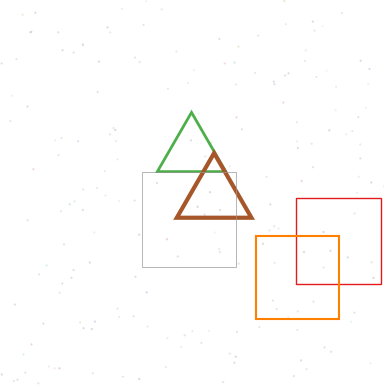[{"shape": "square", "thickness": 1, "radius": 0.56, "center": [0.879, 0.375]}, {"shape": "triangle", "thickness": 2, "radius": 0.51, "center": [0.497, 0.606]}, {"shape": "square", "thickness": 1.5, "radius": 0.54, "center": [0.772, 0.28]}, {"shape": "triangle", "thickness": 3, "radius": 0.56, "center": [0.556, 0.49]}, {"shape": "square", "thickness": 0.5, "radius": 0.61, "center": [0.491, 0.43]}]